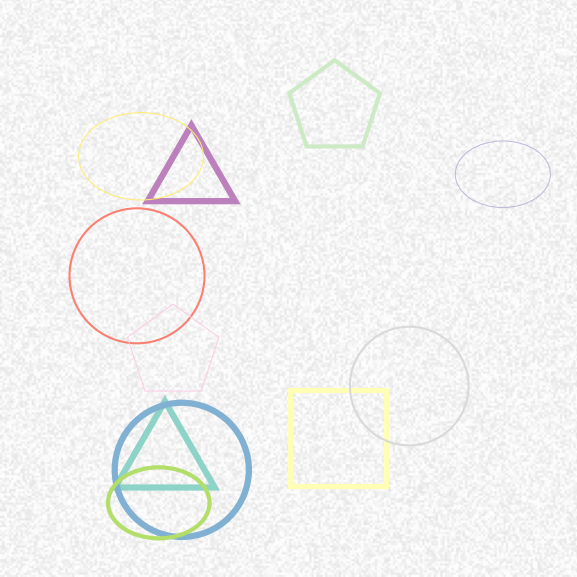[{"shape": "triangle", "thickness": 3, "radius": 0.5, "center": [0.286, 0.205]}, {"shape": "square", "thickness": 2.5, "radius": 0.42, "center": [0.584, 0.241]}, {"shape": "oval", "thickness": 0.5, "radius": 0.41, "center": [0.871, 0.697]}, {"shape": "circle", "thickness": 1, "radius": 0.58, "center": [0.237, 0.522]}, {"shape": "circle", "thickness": 3, "radius": 0.58, "center": [0.315, 0.186]}, {"shape": "oval", "thickness": 2, "radius": 0.44, "center": [0.275, 0.128]}, {"shape": "pentagon", "thickness": 0.5, "radius": 0.42, "center": [0.3, 0.389]}, {"shape": "circle", "thickness": 1, "radius": 0.51, "center": [0.709, 0.331]}, {"shape": "triangle", "thickness": 3, "radius": 0.44, "center": [0.331, 0.695]}, {"shape": "pentagon", "thickness": 2, "radius": 0.41, "center": [0.579, 0.812]}, {"shape": "oval", "thickness": 0.5, "radius": 0.54, "center": [0.244, 0.728]}]